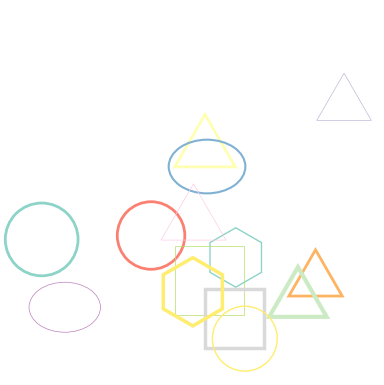[{"shape": "hexagon", "thickness": 1, "radius": 0.39, "center": [0.612, 0.331]}, {"shape": "circle", "thickness": 2, "radius": 0.47, "center": [0.108, 0.378]}, {"shape": "triangle", "thickness": 2, "radius": 0.45, "center": [0.533, 0.612]}, {"shape": "triangle", "thickness": 0.5, "radius": 0.41, "center": [0.894, 0.728]}, {"shape": "circle", "thickness": 2, "radius": 0.44, "center": [0.392, 0.388]}, {"shape": "oval", "thickness": 1.5, "radius": 0.5, "center": [0.538, 0.567]}, {"shape": "triangle", "thickness": 2, "radius": 0.4, "center": [0.82, 0.271]}, {"shape": "square", "thickness": 0.5, "radius": 0.45, "center": [0.545, 0.271]}, {"shape": "triangle", "thickness": 0.5, "radius": 0.49, "center": [0.503, 0.425]}, {"shape": "square", "thickness": 2.5, "radius": 0.38, "center": [0.61, 0.172]}, {"shape": "oval", "thickness": 0.5, "radius": 0.46, "center": [0.168, 0.202]}, {"shape": "triangle", "thickness": 3, "radius": 0.43, "center": [0.774, 0.22]}, {"shape": "hexagon", "thickness": 2.5, "radius": 0.44, "center": [0.501, 0.242]}, {"shape": "circle", "thickness": 1, "radius": 0.42, "center": [0.636, 0.12]}]